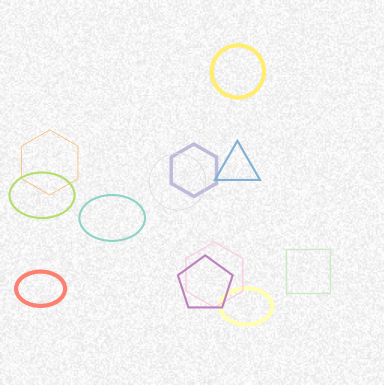[{"shape": "oval", "thickness": 1.5, "radius": 0.43, "center": [0.291, 0.434]}, {"shape": "oval", "thickness": 3, "radius": 0.34, "center": [0.639, 0.204]}, {"shape": "hexagon", "thickness": 2.5, "radius": 0.34, "center": [0.504, 0.558]}, {"shape": "oval", "thickness": 3, "radius": 0.32, "center": [0.105, 0.25]}, {"shape": "triangle", "thickness": 1.5, "radius": 0.34, "center": [0.617, 0.566]}, {"shape": "hexagon", "thickness": 0.5, "radius": 0.42, "center": [0.129, 0.578]}, {"shape": "oval", "thickness": 1.5, "radius": 0.42, "center": [0.109, 0.493]}, {"shape": "hexagon", "thickness": 1, "radius": 0.43, "center": [0.557, 0.286]}, {"shape": "circle", "thickness": 0.5, "radius": 0.37, "center": [0.461, 0.528]}, {"shape": "pentagon", "thickness": 1.5, "radius": 0.37, "center": [0.533, 0.262]}, {"shape": "square", "thickness": 1, "radius": 0.29, "center": [0.8, 0.296]}, {"shape": "circle", "thickness": 3, "radius": 0.34, "center": [0.618, 0.814]}]